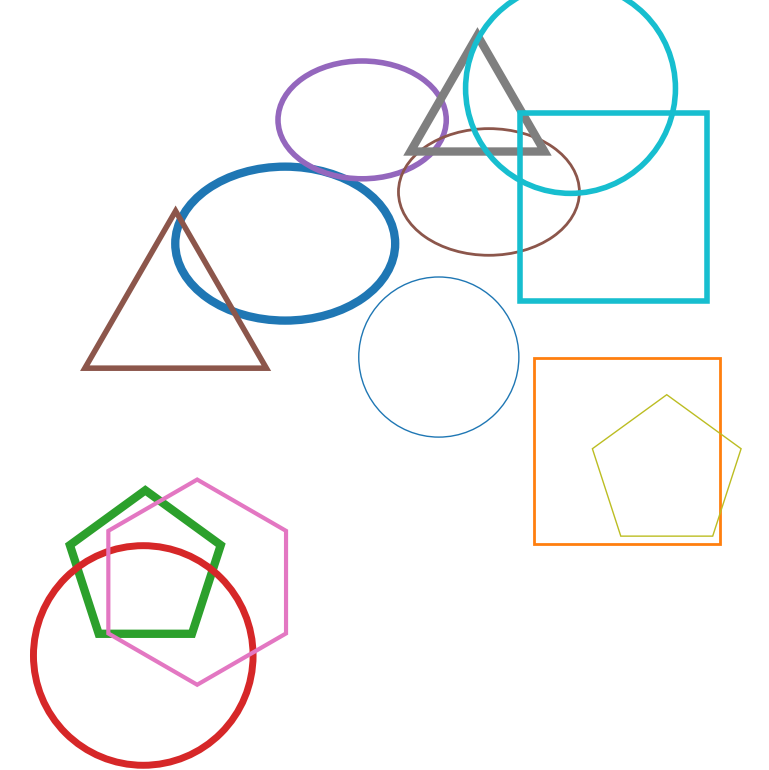[{"shape": "oval", "thickness": 3, "radius": 0.71, "center": [0.37, 0.684]}, {"shape": "circle", "thickness": 0.5, "radius": 0.52, "center": [0.57, 0.536]}, {"shape": "square", "thickness": 1, "radius": 0.6, "center": [0.814, 0.414]}, {"shape": "pentagon", "thickness": 3, "radius": 0.52, "center": [0.189, 0.26]}, {"shape": "circle", "thickness": 2.5, "radius": 0.71, "center": [0.186, 0.149]}, {"shape": "oval", "thickness": 2, "radius": 0.55, "center": [0.47, 0.844]}, {"shape": "oval", "thickness": 1, "radius": 0.59, "center": [0.635, 0.751]}, {"shape": "triangle", "thickness": 2, "radius": 0.68, "center": [0.228, 0.59]}, {"shape": "hexagon", "thickness": 1.5, "radius": 0.67, "center": [0.256, 0.244]}, {"shape": "triangle", "thickness": 3, "radius": 0.5, "center": [0.62, 0.853]}, {"shape": "pentagon", "thickness": 0.5, "radius": 0.51, "center": [0.866, 0.386]}, {"shape": "circle", "thickness": 2, "radius": 0.68, "center": [0.741, 0.885]}, {"shape": "square", "thickness": 2, "radius": 0.61, "center": [0.797, 0.731]}]